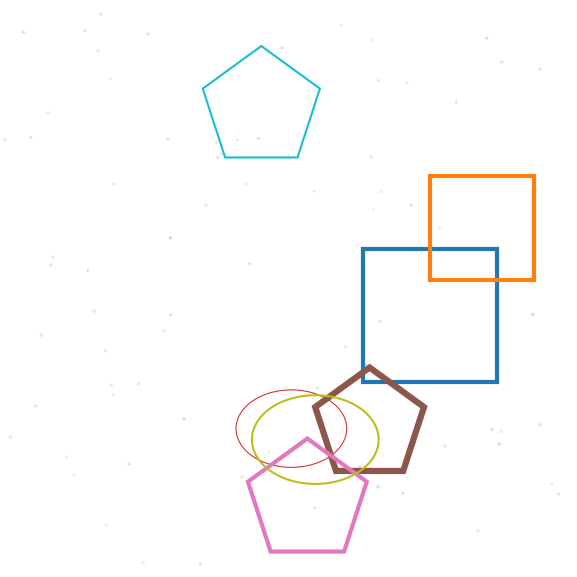[{"shape": "square", "thickness": 2, "radius": 0.58, "center": [0.745, 0.453]}, {"shape": "square", "thickness": 2, "radius": 0.45, "center": [0.835, 0.604]}, {"shape": "oval", "thickness": 0.5, "radius": 0.48, "center": [0.505, 0.257]}, {"shape": "pentagon", "thickness": 3, "radius": 0.5, "center": [0.64, 0.264]}, {"shape": "pentagon", "thickness": 2, "radius": 0.54, "center": [0.532, 0.132]}, {"shape": "oval", "thickness": 1, "radius": 0.55, "center": [0.546, 0.238]}, {"shape": "pentagon", "thickness": 1, "radius": 0.53, "center": [0.453, 0.813]}]